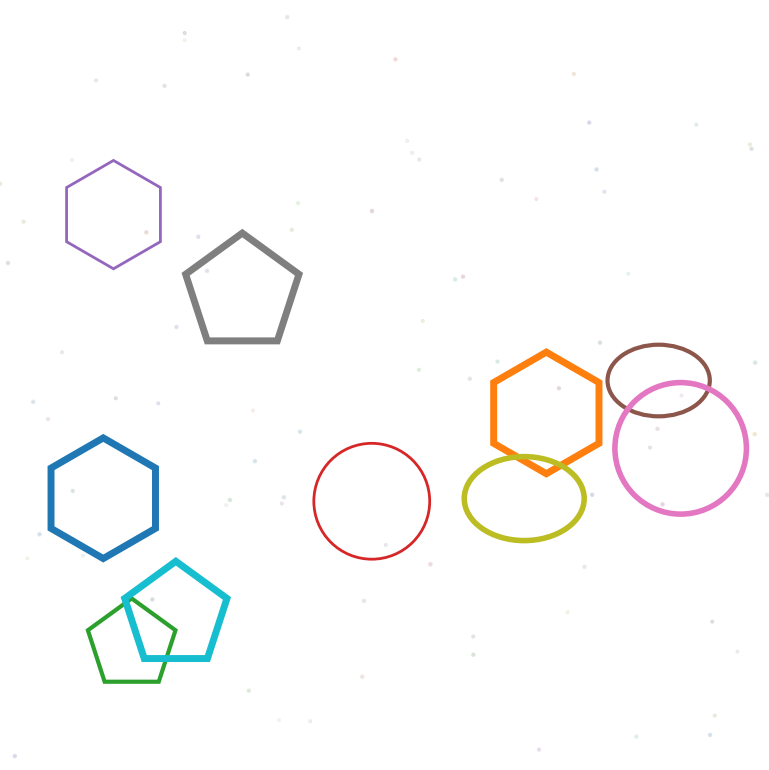[{"shape": "hexagon", "thickness": 2.5, "radius": 0.39, "center": [0.134, 0.353]}, {"shape": "hexagon", "thickness": 2.5, "radius": 0.39, "center": [0.71, 0.464]}, {"shape": "pentagon", "thickness": 1.5, "radius": 0.3, "center": [0.171, 0.163]}, {"shape": "circle", "thickness": 1, "radius": 0.38, "center": [0.483, 0.349]}, {"shape": "hexagon", "thickness": 1, "radius": 0.35, "center": [0.147, 0.721]}, {"shape": "oval", "thickness": 1.5, "radius": 0.33, "center": [0.855, 0.506]}, {"shape": "circle", "thickness": 2, "radius": 0.43, "center": [0.884, 0.418]}, {"shape": "pentagon", "thickness": 2.5, "radius": 0.39, "center": [0.315, 0.62]}, {"shape": "oval", "thickness": 2, "radius": 0.39, "center": [0.681, 0.352]}, {"shape": "pentagon", "thickness": 2.5, "radius": 0.35, "center": [0.228, 0.201]}]